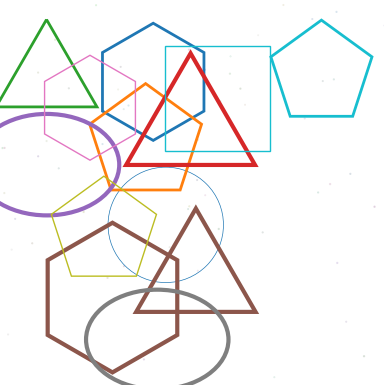[{"shape": "circle", "thickness": 0.5, "radius": 0.75, "center": [0.431, 0.416]}, {"shape": "hexagon", "thickness": 2, "radius": 0.76, "center": [0.398, 0.787]}, {"shape": "pentagon", "thickness": 2, "radius": 0.76, "center": [0.378, 0.63]}, {"shape": "triangle", "thickness": 2, "radius": 0.76, "center": [0.121, 0.798]}, {"shape": "triangle", "thickness": 3, "radius": 0.97, "center": [0.495, 0.668]}, {"shape": "oval", "thickness": 3, "radius": 0.94, "center": [0.121, 0.572]}, {"shape": "triangle", "thickness": 3, "radius": 0.9, "center": [0.509, 0.279]}, {"shape": "hexagon", "thickness": 3, "radius": 0.97, "center": [0.292, 0.227]}, {"shape": "hexagon", "thickness": 1, "radius": 0.68, "center": [0.234, 0.72]}, {"shape": "oval", "thickness": 3, "radius": 0.92, "center": [0.408, 0.118]}, {"shape": "pentagon", "thickness": 1, "radius": 0.72, "center": [0.27, 0.399]}, {"shape": "pentagon", "thickness": 2, "radius": 0.69, "center": [0.835, 0.81]}, {"shape": "square", "thickness": 1, "radius": 0.68, "center": [0.565, 0.745]}]